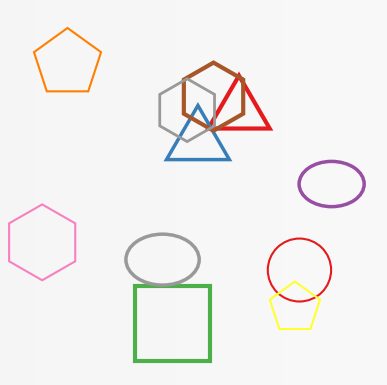[{"shape": "circle", "thickness": 1.5, "radius": 0.41, "center": [0.773, 0.299]}, {"shape": "triangle", "thickness": 3, "radius": 0.46, "center": [0.617, 0.712]}, {"shape": "triangle", "thickness": 2.5, "radius": 0.47, "center": [0.511, 0.632]}, {"shape": "square", "thickness": 3, "radius": 0.49, "center": [0.445, 0.16]}, {"shape": "oval", "thickness": 2.5, "radius": 0.42, "center": [0.856, 0.522]}, {"shape": "pentagon", "thickness": 1.5, "radius": 0.45, "center": [0.174, 0.836]}, {"shape": "pentagon", "thickness": 1.5, "radius": 0.34, "center": [0.761, 0.201]}, {"shape": "hexagon", "thickness": 3, "radius": 0.44, "center": [0.551, 0.749]}, {"shape": "hexagon", "thickness": 1.5, "radius": 0.49, "center": [0.109, 0.371]}, {"shape": "oval", "thickness": 2.5, "radius": 0.47, "center": [0.419, 0.326]}, {"shape": "hexagon", "thickness": 2, "radius": 0.41, "center": [0.483, 0.714]}]